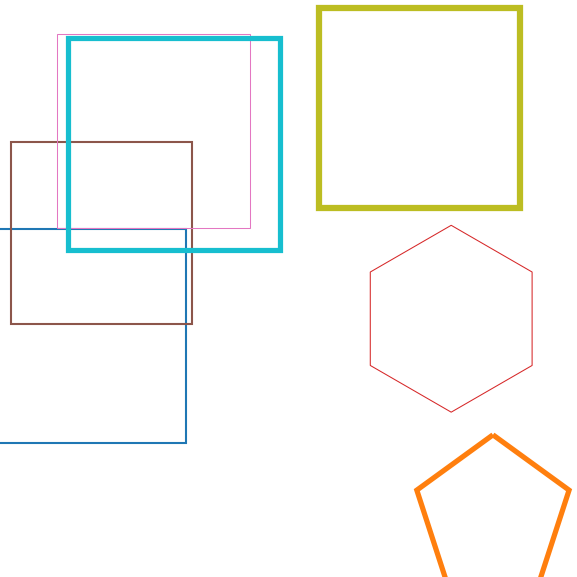[{"shape": "square", "thickness": 1, "radius": 0.93, "center": [0.137, 0.417]}, {"shape": "pentagon", "thickness": 2.5, "radius": 0.69, "center": [0.854, 0.108]}, {"shape": "hexagon", "thickness": 0.5, "radius": 0.81, "center": [0.781, 0.447]}, {"shape": "square", "thickness": 1, "radius": 0.79, "center": [0.176, 0.596]}, {"shape": "square", "thickness": 0.5, "radius": 0.84, "center": [0.265, 0.772]}, {"shape": "square", "thickness": 3, "radius": 0.87, "center": [0.726, 0.812]}, {"shape": "square", "thickness": 2.5, "radius": 0.92, "center": [0.301, 0.749]}]